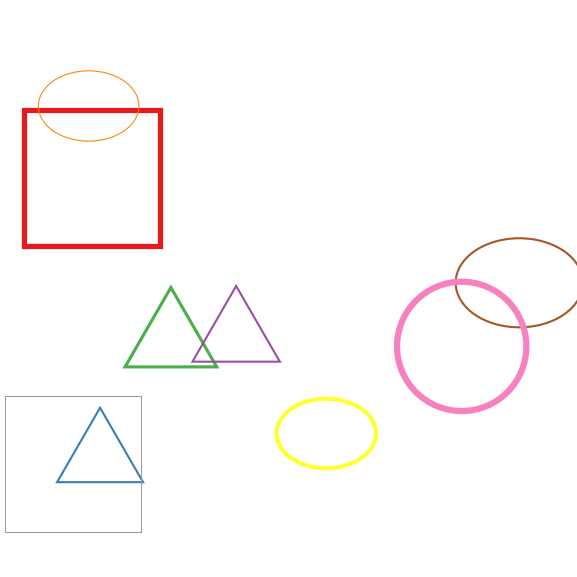[{"shape": "square", "thickness": 2.5, "radius": 0.59, "center": [0.159, 0.691]}, {"shape": "triangle", "thickness": 1, "radius": 0.43, "center": [0.173, 0.207]}, {"shape": "triangle", "thickness": 1.5, "radius": 0.46, "center": [0.296, 0.41]}, {"shape": "triangle", "thickness": 1, "radius": 0.44, "center": [0.409, 0.417]}, {"shape": "oval", "thickness": 0.5, "radius": 0.43, "center": [0.153, 0.816]}, {"shape": "oval", "thickness": 2, "radius": 0.43, "center": [0.565, 0.249]}, {"shape": "oval", "thickness": 1, "radius": 0.55, "center": [0.899, 0.509]}, {"shape": "circle", "thickness": 3, "radius": 0.56, "center": [0.799, 0.399]}, {"shape": "square", "thickness": 0.5, "radius": 0.59, "center": [0.126, 0.196]}]